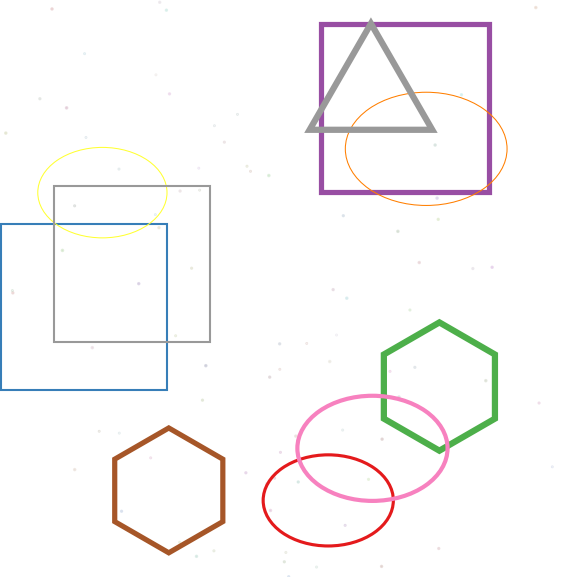[{"shape": "oval", "thickness": 1.5, "radius": 0.56, "center": [0.568, 0.133]}, {"shape": "square", "thickness": 1, "radius": 0.72, "center": [0.146, 0.468]}, {"shape": "hexagon", "thickness": 3, "radius": 0.56, "center": [0.761, 0.33]}, {"shape": "square", "thickness": 2.5, "radius": 0.73, "center": [0.702, 0.812]}, {"shape": "oval", "thickness": 0.5, "radius": 0.7, "center": [0.738, 0.741]}, {"shape": "oval", "thickness": 0.5, "radius": 0.56, "center": [0.177, 0.666]}, {"shape": "hexagon", "thickness": 2.5, "radius": 0.54, "center": [0.292, 0.15]}, {"shape": "oval", "thickness": 2, "radius": 0.65, "center": [0.645, 0.223]}, {"shape": "square", "thickness": 1, "radius": 0.67, "center": [0.229, 0.542]}, {"shape": "triangle", "thickness": 3, "radius": 0.61, "center": [0.642, 0.836]}]